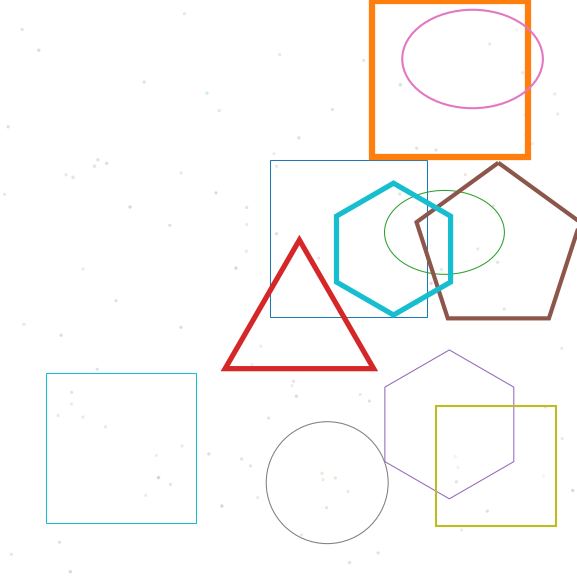[{"shape": "square", "thickness": 0.5, "radius": 0.68, "center": [0.603, 0.586]}, {"shape": "square", "thickness": 3, "radius": 0.68, "center": [0.779, 0.862]}, {"shape": "oval", "thickness": 0.5, "radius": 0.52, "center": [0.77, 0.597]}, {"shape": "triangle", "thickness": 2.5, "radius": 0.74, "center": [0.518, 0.435]}, {"shape": "hexagon", "thickness": 0.5, "radius": 0.64, "center": [0.778, 0.264]}, {"shape": "pentagon", "thickness": 2, "radius": 0.74, "center": [0.863, 0.568]}, {"shape": "oval", "thickness": 1, "radius": 0.61, "center": [0.818, 0.897]}, {"shape": "circle", "thickness": 0.5, "radius": 0.53, "center": [0.567, 0.163]}, {"shape": "square", "thickness": 1, "radius": 0.52, "center": [0.859, 0.193]}, {"shape": "hexagon", "thickness": 2.5, "radius": 0.57, "center": [0.681, 0.568]}, {"shape": "square", "thickness": 0.5, "radius": 0.65, "center": [0.209, 0.224]}]